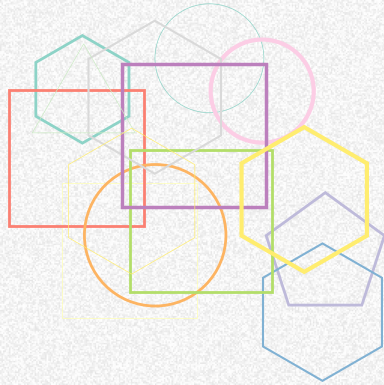[{"shape": "hexagon", "thickness": 2, "radius": 0.7, "center": [0.214, 0.768]}, {"shape": "circle", "thickness": 0.5, "radius": 0.71, "center": [0.544, 0.849]}, {"shape": "square", "thickness": 0.5, "radius": 0.88, "center": [0.337, 0.35]}, {"shape": "pentagon", "thickness": 2, "radius": 0.81, "center": [0.845, 0.338]}, {"shape": "square", "thickness": 2, "radius": 0.88, "center": [0.199, 0.589]}, {"shape": "hexagon", "thickness": 1.5, "radius": 0.89, "center": [0.838, 0.189]}, {"shape": "circle", "thickness": 2, "radius": 0.92, "center": [0.403, 0.389]}, {"shape": "square", "thickness": 2, "radius": 0.93, "center": [0.522, 0.426]}, {"shape": "circle", "thickness": 3, "radius": 0.67, "center": [0.681, 0.763]}, {"shape": "hexagon", "thickness": 1.5, "radius": 0.99, "center": [0.402, 0.747]}, {"shape": "square", "thickness": 2.5, "radius": 0.93, "center": [0.504, 0.648]}, {"shape": "triangle", "thickness": 0.5, "radius": 0.77, "center": [0.217, 0.732]}, {"shape": "hexagon", "thickness": 0.5, "radius": 0.95, "center": [0.342, 0.478]}, {"shape": "hexagon", "thickness": 3, "radius": 0.94, "center": [0.79, 0.482]}]